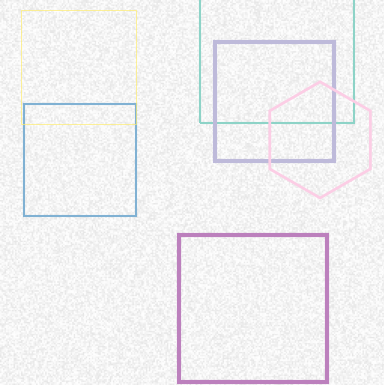[{"shape": "square", "thickness": 1.5, "radius": 1.0, "center": [0.719, 0.88]}, {"shape": "square", "thickness": 3, "radius": 0.77, "center": [0.714, 0.736]}, {"shape": "square", "thickness": 1.5, "radius": 0.73, "center": [0.209, 0.585]}, {"shape": "hexagon", "thickness": 2, "radius": 0.75, "center": [0.831, 0.637]}, {"shape": "square", "thickness": 3, "radius": 0.96, "center": [0.657, 0.198]}, {"shape": "square", "thickness": 0.5, "radius": 0.74, "center": [0.204, 0.826]}]